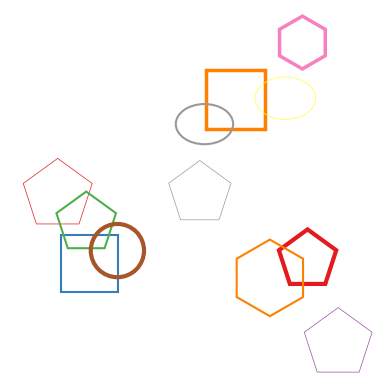[{"shape": "pentagon", "thickness": 3, "radius": 0.39, "center": [0.799, 0.326]}, {"shape": "pentagon", "thickness": 0.5, "radius": 0.47, "center": [0.15, 0.494]}, {"shape": "square", "thickness": 1.5, "radius": 0.37, "center": [0.231, 0.316]}, {"shape": "pentagon", "thickness": 1.5, "radius": 0.41, "center": [0.224, 0.421]}, {"shape": "pentagon", "thickness": 0.5, "radius": 0.46, "center": [0.878, 0.108]}, {"shape": "square", "thickness": 2.5, "radius": 0.38, "center": [0.611, 0.742]}, {"shape": "hexagon", "thickness": 1.5, "radius": 0.5, "center": [0.701, 0.278]}, {"shape": "oval", "thickness": 0.5, "radius": 0.39, "center": [0.741, 0.745]}, {"shape": "circle", "thickness": 3, "radius": 0.35, "center": [0.305, 0.349]}, {"shape": "hexagon", "thickness": 2.5, "radius": 0.34, "center": [0.785, 0.89]}, {"shape": "pentagon", "thickness": 0.5, "radius": 0.43, "center": [0.519, 0.498]}, {"shape": "oval", "thickness": 1.5, "radius": 0.37, "center": [0.531, 0.678]}]